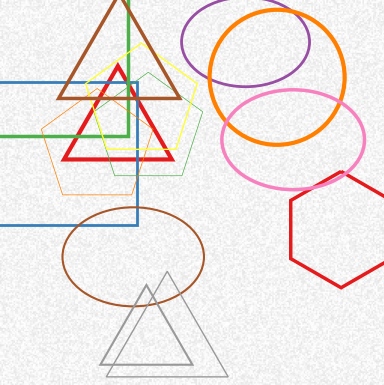[{"shape": "triangle", "thickness": 3, "radius": 0.81, "center": [0.306, 0.667]}, {"shape": "hexagon", "thickness": 2.5, "radius": 0.76, "center": [0.886, 0.404]}, {"shape": "square", "thickness": 2, "radius": 0.92, "center": [0.17, 0.601]}, {"shape": "square", "thickness": 2.5, "radius": 0.96, "center": [0.141, 0.839]}, {"shape": "pentagon", "thickness": 0.5, "radius": 0.74, "center": [0.385, 0.664]}, {"shape": "oval", "thickness": 2, "radius": 0.83, "center": [0.638, 0.891]}, {"shape": "pentagon", "thickness": 0.5, "radius": 0.76, "center": [0.252, 0.617]}, {"shape": "circle", "thickness": 3, "radius": 0.88, "center": [0.72, 0.799]}, {"shape": "pentagon", "thickness": 1, "radius": 0.76, "center": [0.367, 0.735]}, {"shape": "oval", "thickness": 1.5, "radius": 0.92, "center": [0.346, 0.333]}, {"shape": "triangle", "thickness": 2.5, "radius": 0.91, "center": [0.31, 0.835]}, {"shape": "oval", "thickness": 2.5, "radius": 0.93, "center": [0.762, 0.637]}, {"shape": "triangle", "thickness": 1.5, "radius": 0.69, "center": [0.38, 0.122]}, {"shape": "triangle", "thickness": 1, "radius": 0.91, "center": [0.434, 0.112]}]